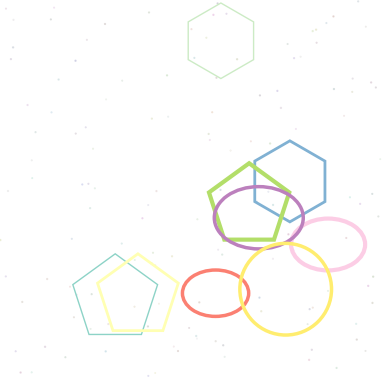[{"shape": "pentagon", "thickness": 1, "radius": 0.58, "center": [0.299, 0.225]}, {"shape": "pentagon", "thickness": 2, "radius": 0.55, "center": [0.358, 0.23]}, {"shape": "oval", "thickness": 2.5, "radius": 0.43, "center": [0.56, 0.238]}, {"shape": "hexagon", "thickness": 2, "radius": 0.53, "center": [0.753, 0.529]}, {"shape": "pentagon", "thickness": 3, "radius": 0.55, "center": [0.647, 0.466]}, {"shape": "oval", "thickness": 3, "radius": 0.48, "center": [0.852, 0.365]}, {"shape": "oval", "thickness": 2.5, "radius": 0.58, "center": [0.672, 0.434]}, {"shape": "hexagon", "thickness": 1, "radius": 0.49, "center": [0.574, 0.894]}, {"shape": "circle", "thickness": 2.5, "radius": 0.6, "center": [0.742, 0.249]}]